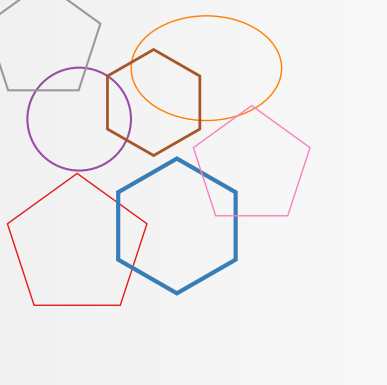[{"shape": "pentagon", "thickness": 1, "radius": 0.95, "center": [0.199, 0.36]}, {"shape": "hexagon", "thickness": 3, "radius": 0.88, "center": [0.457, 0.413]}, {"shape": "circle", "thickness": 1.5, "radius": 0.67, "center": [0.204, 0.691]}, {"shape": "oval", "thickness": 1, "radius": 0.97, "center": [0.533, 0.823]}, {"shape": "hexagon", "thickness": 2, "radius": 0.69, "center": [0.397, 0.734]}, {"shape": "pentagon", "thickness": 1, "radius": 0.79, "center": [0.65, 0.568]}, {"shape": "pentagon", "thickness": 1.5, "radius": 0.77, "center": [0.112, 0.891]}]